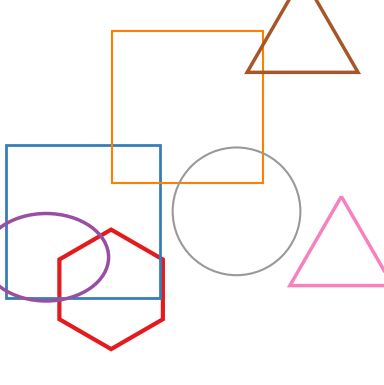[{"shape": "hexagon", "thickness": 3, "radius": 0.78, "center": [0.289, 0.248]}, {"shape": "square", "thickness": 2, "radius": 1.0, "center": [0.215, 0.425]}, {"shape": "oval", "thickness": 2.5, "radius": 0.81, "center": [0.12, 0.332]}, {"shape": "square", "thickness": 1.5, "radius": 0.98, "center": [0.488, 0.722]}, {"shape": "triangle", "thickness": 2.5, "radius": 0.83, "center": [0.786, 0.895]}, {"shape": "triangle", "thickness": 2.5, "radius": 0.77, "center": [0.887, 0.335]}, {"shape": "circle", "thickness": 1.5, "radius": 0.83, "center": [0.614, 0.451]}]